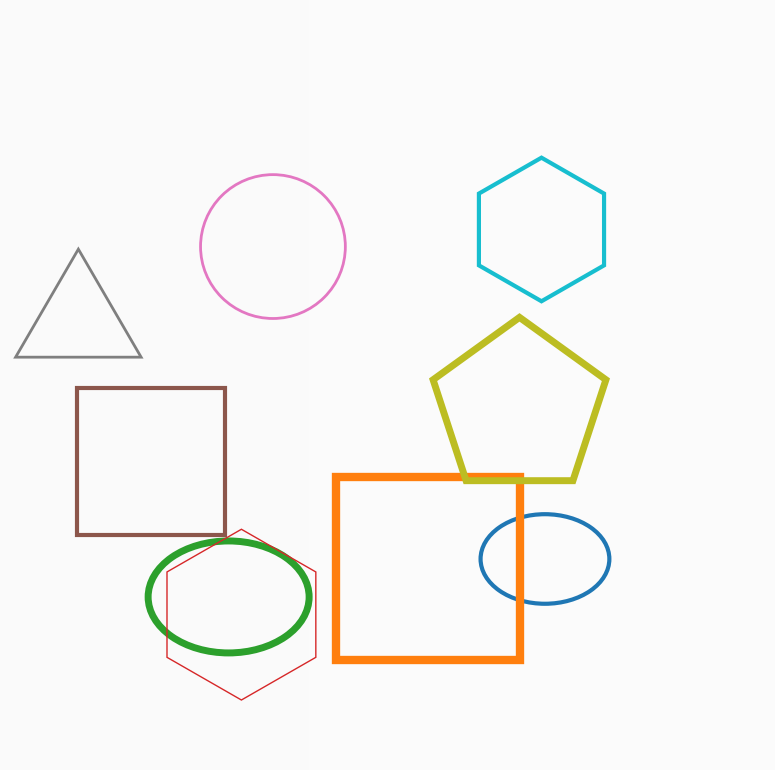[{"shape": "oval", "thickness": 1.5, "radius": 0.42, "center": [0.703, 0.274]}, {"shape": "square", "thickness": 3, "radius": 0.59, "center": [0.553, 0.262]}, {"shape": "oval", "thickness": 2.5, "radius": 0.52, "center": [0.295, 0.225]}, {"shape": "hexagon", "thickness": 0.5, "radius": 0.55, "center": [0.311, 0.202]}, {"shape": "square", "thickness": 1.5, "radius": 0.48, "center": [0.194, 0.4]}, {"shape": "circle", "thickness": 1, "radius": 0.47, "center": [0.352, 0.68]}, {"shape": "triangle", "thickness": 1, "radius": 0.47, "center": [0.101, 0.583]}, {"shape": "pentagon", "thickness": 2.5, "radius": 0.59, "center": [0.67, 0.471]}, {"shape": "hexagon", "thickness": 1.5, "radius": 0.47, "center": [0.699, 0.702]}]